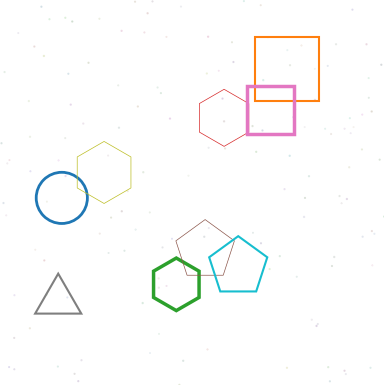[{"shape": "circle", "thickness": 2, "radius": 0.33, "center": [0.161, 0.486]}, {"shape": "square", "thickness": 1.5, "radius": 0.41, "center": [0.746, 0.822]}, {"shape": "hexagon", "thickness": 2.5, "radius": 0.34, "center": [0.458, 0.262]}, {"shape": "hexagon", "thickness": 0.5, "radius": 0.37, "center": [0.582, 0.694]}, {"shape": "pentagon", "thickness": 0.5, "radius": 0.4, "center": [0.533, 0.35]}, {"shape": "square", "thickness": 2.5, "radius": 0.31, "center": [0.703, 0.714]}, {"shape": "triangle", "thickness": 1.5, "radius": 0.35, "center": [0.151, 0.22]}, {"shape": "hexagon", "thickness": 0.5, "radius": 0.4, "center": [0.27, 0.552]}, {"shape": "pentagon", "thickness": 1.5, "radius": 0.4, "center": [0.619, 0.307]}]